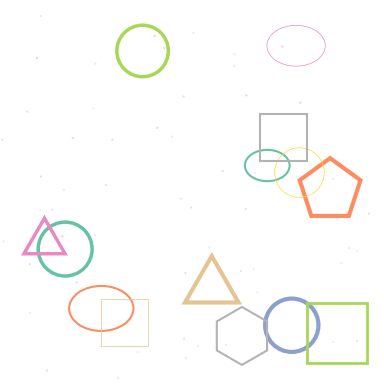[{"shape": "oval", "thickness": 1.5, "radius": 0.29, "center": [0.694, 0.57]}, {"shape": "circle", "thickness": 2.5, "radius": 0.35, "center": [0.169, 0.353]}, {"shape": "pentagon", "thickness": 3, "radius": 0.41, "center": [0.857, 0.506]}, {"shape": "oval", "thickness": 1.5, "radius": 0.42, "center": [0.263, 0.199]}, {"shape": "circle", "thickness": 3, "radius": 0.35, "center": [0.758, 0.155]}, {"shape": "oval", "thickness": 0.5, "radius": 0.38, "center": [0.769, 0.881]}, {"shape": "triangle", "thickness": 2.5, "radius": 0.31, "center": [0.115, 0.372]}, {"shape": "circle", "thickness": 2.5, "radius": 0.33, "center": [0.37, 0.868]}, {"shape": "square", "thickness": 2, "radius": 0.39, "center": [0.876, 0.136]}, {"shape": "circle", "thickness": 0.5, "radius": 0.32, "center": [0.778, 0.552]}, {"shape": "triangle", "thickness": 3, "radius": 0.4, "center": [0.55, 0.254]}, {"shape": "square", "thickness": 0.5, "radius": 0.31, "center": [0.323, 0.163]}, {"shape": "square", "thickness": 1.5, "radius": 0.31, "center": [0.737, 0.643]}, {"shape": "hexagon", "thickness": 1.5, "radius": 0.38, "center": [0.628, 0.127]}]